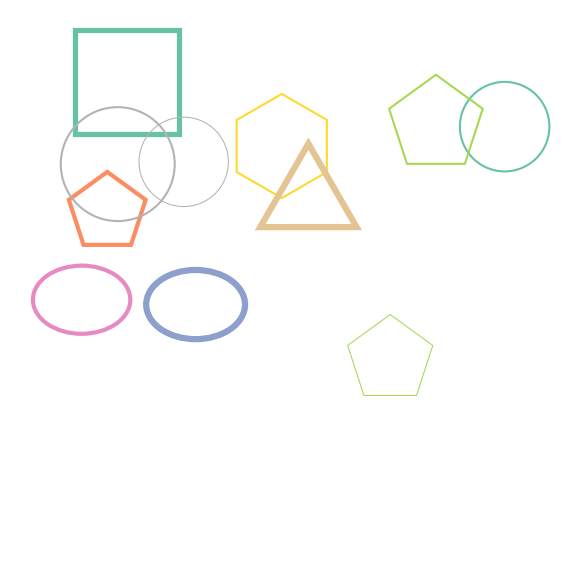[{"shape": "circle", "thickness": 1, "radius": 0.39, "center": [0.874, 0.78]}, {"shape": "square", "thickness": 2.5, "radius": 0.45, "center": [0.22, 0.857]}, {"shape": "pentagon", "thickness": 2, "radius": 0.35, "center": [0.186, 0.632]}, {"shape": "oval", "thickness": 3, "radius": 0.43, "center": [0.339, 0.472]}, {"shape": "oval", "thickness": 2, "radius": 0.42, "center": [0.141, 0.48]}, {"shape": "pentagon", "thickness": 1, "radius": 0.43, "center": [0.755, 0.784]}, {"shape": "pentagon", "thickness": 0.5, "radius": 0.39, "center": [0.676, 0.377]}, {"shape": "hexagon", "thickness": 1, "radius": 0.45, "center": [0.488, 0.746]}, {"shape": "triangle", "thickness": 3, "radius": 0.48, "center": [0.534, 0.654]}, {"shape": "circle", "thickness": 1, "radius": 0.49, "center": [0.204, 0.715]}, {"shape": "circle", "thickness": 0.5, "radius": 0.39, "center": [0.318, 0.719]}]